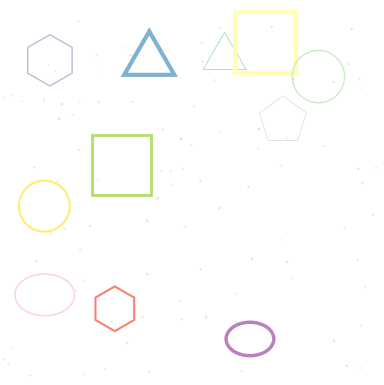[{"shape": "triangle", "thickness": 0.5, "radius": 0.32, "center": [0.583, 0.852]}, {"shape": "square", "thickness": 3, "radius": 0.4, "center": [0.69, 0.889]}, {"shape": "hexagon", "thickness": 1, "radius": 0.33, "center": [0.13, 0.843]}, {"shape": "hexagon", "thickness": 1.5, "radius": 0.29, "center": [0.298, 0.198]}, {"shape": "triangle", "thickness": 3, "radius": 0.38, "center": [0.388, 0.843]}, {"shape": "square", "thickness": 2, "radius": 0.39, "center": [0.316, 0.571]}, {"shape": "oval", "thickness": 1, "radius": 0.39, "center": [0.116, 0.234]}, {"shape": "pentagon", "thickness": 0.5, "radius": 0.32, "center": [0.735, 0.687]}, {"shape": "oval", "thickness": 2.5, "radius": 0.31, "center": [0.649, 0.12]}, {"shape": "circle", "thickness": 1, "radius": 0.34, "center": [0.827, 0.801]}, {"shape": "circle", "thickness": 1.5, "radius": 0.33, "center": [0.115, 0.465]}]